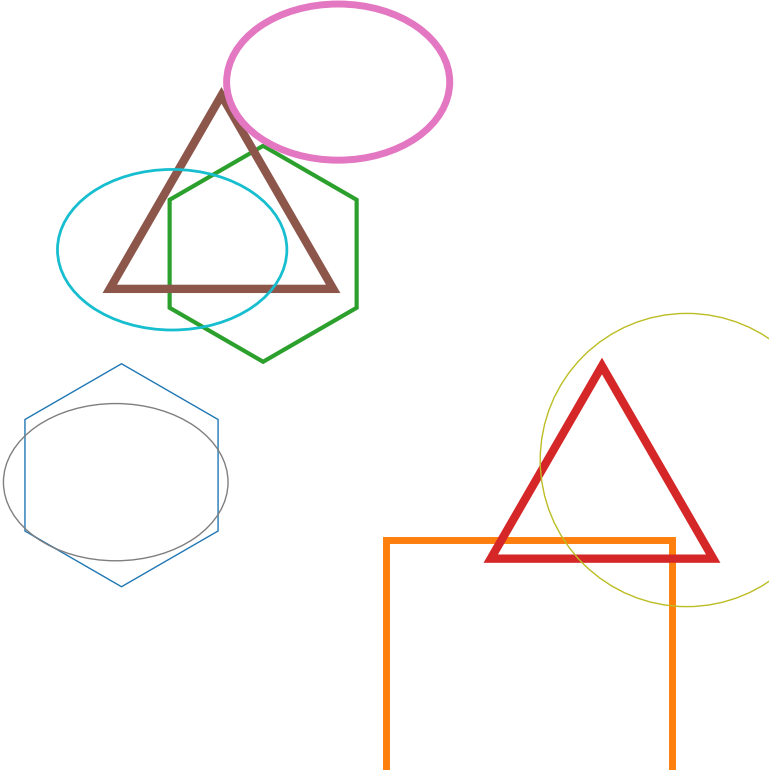[{"shape": "hexagon", "thickness": 0.5, "radius": 0.72, "center": [0.158, 0.383]}, {"shape": "square", "thickness": 2.5, "radius": 0.93, "center": [0.687, 0.113]}, {"shape": "hexagon", "thickness": 1.5, "radius": 0.7, "center": [0.342, 0.67]}, {"shape": "triangle", "thickness": 3, "radius": 0.83, "center": [0.782, 0.358]}, {"shape": "triangle", "thickness": 3, "radius": 0.84, "center": [0.288, 0.709]}, {"shape": "oval", "thickness": 2.5, "radius": 0.72, "center": [0.439, 0.893]}, {"shape": "oval", "thickness": 0.5, "radius": 0.73, "center": [0.15, 0.374]}, {"shape": "circle", "thickness": 0.5, "radius": 0.95, "center": [0.892, 0.403]}, {"shape": "oval", "thickness": 1, "radius": 0.74, "center": [0.224, 0.676]}]